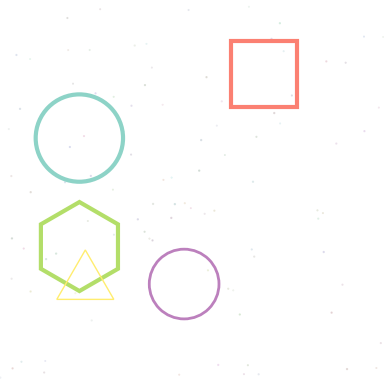[{"shape": "circle", "thickness": 3, "radius": 0.57, "center": [0.206, 0.641]}, {"shape": "square", "thickness": 3, "radius": 0.43, "center": [0.687, 0.809]}, {"shape": "hexagon", "thickness": 3, "radius": 0.58, "center": [0.206, 0.36]}, {"shape": "circle", "thickness": 2, "radius": 0.45, "center": [0.478, 0.262]}, {"shape": "triangle", "thickness": 1, "radius": 0.43, "center": [0.222, 0.265]}]